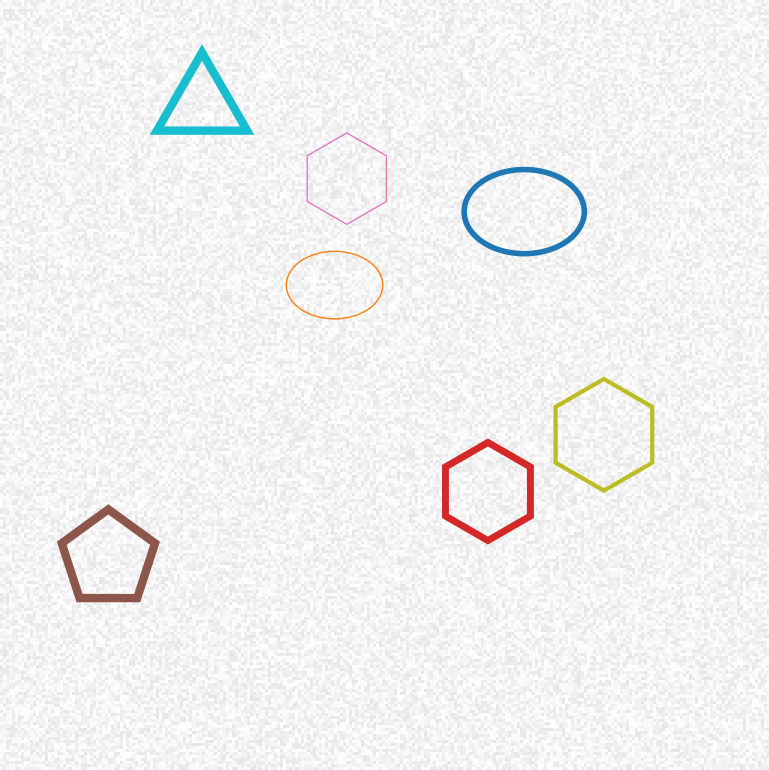[{"shape": "oval", "thickness": 2, "radius": 0.39, "center": [0.681, 0.725]}, {"shape": "oval", "thickness": 0.5, "radius": 0.31, "center": [0.434, 0.63]}, {"shape": "hexagon", "thickness": 2.5, "radius": 0.32, "center": [0.634, 0.362]}, {"shape": "pentagon", "thickness": 3, "radius": 0.32, "center": [0.141, 0.275]}, {"shape": "hexagon", "thickness": 0.5, "radius": 0.3, "center": [0.45, 0.768]}, {"shape": "hexagon", "thickness": 1.5, "radius": 0.36, "center": [0.784, 0.435]}, {"shape": "triangle", "thickness": 3, "radius": 0.34, "center": [0.262, 0.864]}]